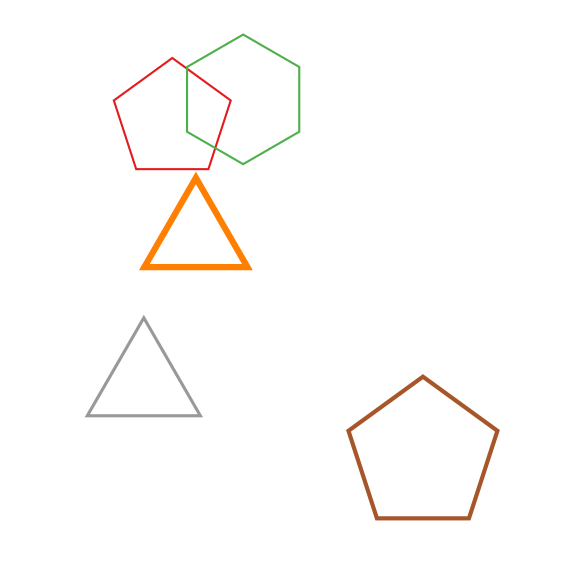[{"shape": "pentagon", "thickness": 1, "radius": 0.53, "center": [0.298, 0.792]}, {"shape": "hexagon", "thickness": 1, "radius": 0.56, "center": [0.421, 0.827]}, {"shape": "triangle", "thickness": 3, "radius": 0.52, "center": [0.339, 0.588]}, {"shape": "pentagon", "thickness": 2, "radius": 0.68, "center": [0.732, 0.211]}, {"shape": "triangle", "thickness": 1.5, "radius": 0.57, "center": [0.249, 0.336]}]